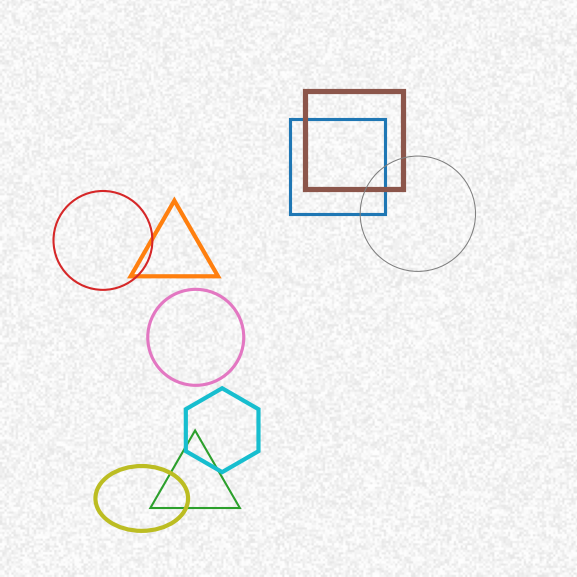[{"shape": "square", "thickness": 1.5, "radius": 0.41, "center": [0.585, 0.711]}, {"shape": "triangle", "thickness": 2, "radius": 0.44, "center": [0.302, 0.564]}, {"shape": "triangle", "thickness": 1, "radius": 0.45, "center": [0.338, 0.164]}, {"shape": "circle", "thickness": 1, "radius": 0.43, "center": [0.178, 0.583]}, {"shape": "square", "thickness": 2.5, "radius": 0.42, "center": [0.613, 0.756]}, {"shape": "circle", "thickness": 1.5, "radius": 0.42, "center": [0.339, 0.415]}, {"shape": "circle", "thickness": 0.5, "radius": 0.5, "center": [0.724, 0.629]}, {"shape": "oval", "thickness": 2, "radius": 0.4, "center": [0.245, 0.136]}, {"shape": "hexagon", "thickness": 2, "radius": 0.36, "center": [0.385, 0.254]}]